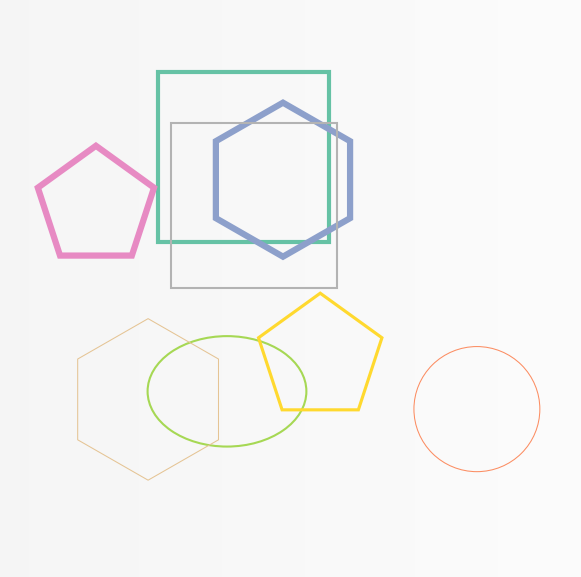[{"shape": "square", "thickness": 2, "radius": 0.73, "center": [0.419, 0.727]}, {"shape": "circle", "thickness": 0.5, "radius": 0.54, "center": [0.82, 0.291]}, {"shape": "hexagon", "thickness": 3, "radius": 0.67, "center": [0.487, 0.688]}, {"shape": "pentagon", "thickness": 3, "radius": 0.53, "center": [0.165, 0.642]}, {"shape": "oval", "thickness": 1, "radius": 0.68, "center": [0.391, 0.321]}, {"shape": "pentagon", "thickness": 1.5, "radius": 0.56, "center": [0.551, 0.38]}, {"shape": "hexagon", "thickness": 0.5, "radius": 0.7, "center": [0.255, 0.308]}, {"shape": "square", "thickness": 1, "radius": 0.72, "center": [0.437, 0.643]}]